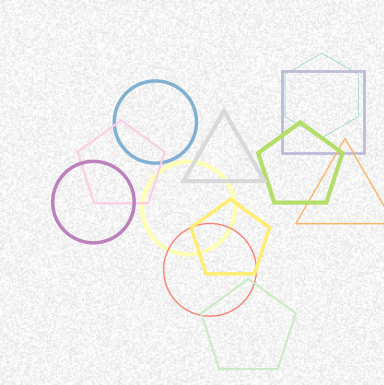[{"shape": "hexagon", "thickness": 0.5, "radius": 0.55, "center": [0.836, 0.752]}, {"shape": "circle", "thickness": 3, "radius": 0.6, "center": [0.49, 0.46]}, {"shape": "square", "thickness": 2, "radius": 0.53, "center": [0.84, 0.709]}, {"shape": "circle", "thickness": 1, "radius": 0.6, "center": [0.545, 0.299]}, {"shape": "circle", "thickness": 2.5, "radius": 0.53, "center": [0.404, 0.683]}, {"shape": "triangle", "thickness": 1, "radius": 0.74, "center": [0.896, 0.493]}, {"shape": "pentagon", "thickness": 3, "radius": 0.58, "center": [0.78, 0.567]}, {"shape": "pentagon", "thickness": 1.5, "radius": 0.6, "center": [0.315, 0.568]}, {"shape": "triangle", "thickness": 3, "radius": 0.61, "center": [0.582, 0.59]}, {"shape": "circle", "thickness": 2.5, "radius": 0.53, "center": [0.243, 0.475]}, {"shape": "pentagon", "thickness": 1.5, "radius": 0.65, "center": [0.645, 0.146]}, {"shape": "pentagon", "thickness": 2.5, "radius": 0.54, "center": [0.598, 0.375]}]